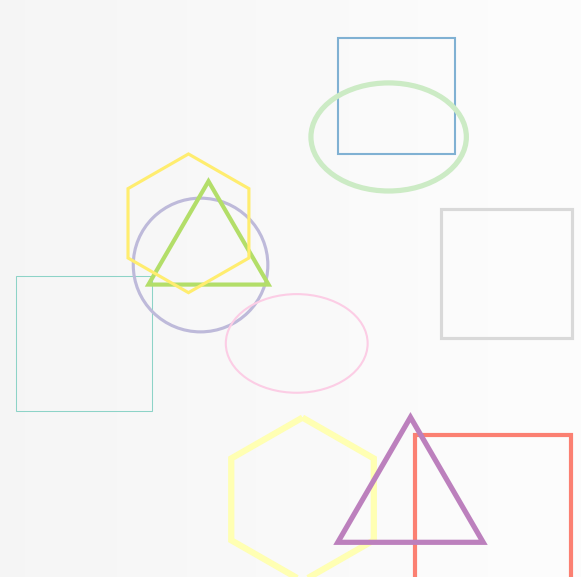[{"shape": "square", "thickness": 0.5, "radius": 0.58, "center": [0.144, 0.405]}, {"shape": "hexagon", "thickness": 3, "radius": 0.71, "center": [0.52, 0.134]}, {"shape": "circle", "thickness": 1.5, "radius": 0.58, "center": [0.345, 0.54]}, {"shape": "square", "thickness": 2, "radius": 0.67, "center": [0.849, 0.111]}, {"shape": "square", "thickness": 1, "radius": 0.5, "center": [0.682, 0.833]}, {"shape": "triangle", "thickness": 2, "radius": 0.6, "center": [0.359, 0.566]}, {"shape": "oval", "thickness": 1, "radius": 0.61, "center": [0.51, 0.404]}, {"shape": "square", "thickness": 1.5, "radius": 0.56, "center": [0.871, 0.526]}, {"shape": "triangle", "thickness": 2.5, "radius": 0.72, "center": [0.706, 0.132]}, {"shape": "oval", "thickness": 2.5, "radius": 0.67, "center": [0.669, 0.762]}, {"shape": "hexagon", "thickness": 1.5, "radius": 0.6, "center": [0.324, 0.612]}]